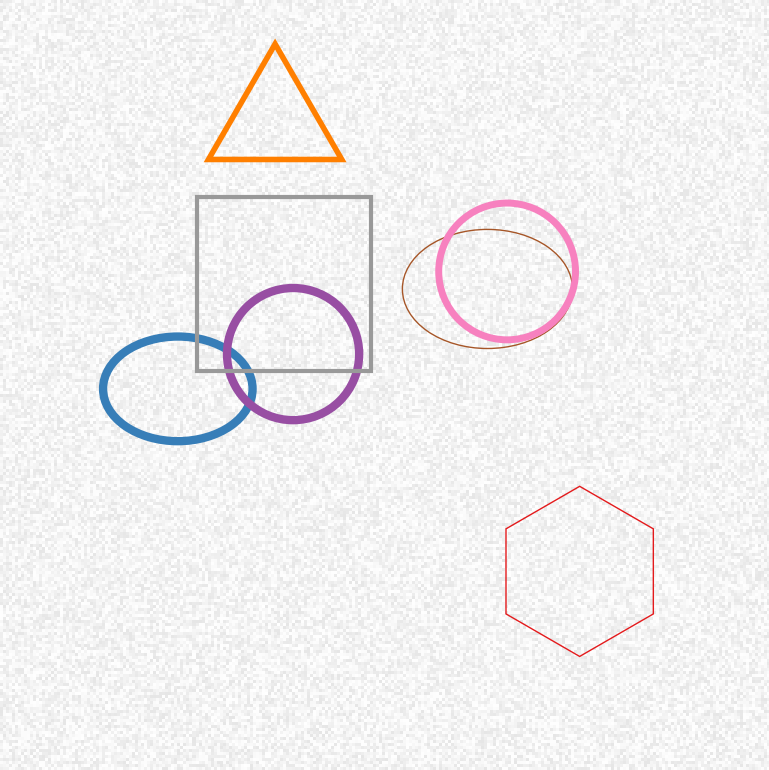[{"shape": "hexagon", "thickness": 0.5, "radius": 0.55, "center": [0.753, 0.258]}, {"shape": "oval", "thickness": 3, "radius": 0.49, "center": [0.231, 0.495]}, {"shape": "circle", "thickness": 3, "radius": 0.43, "center": [0.381, 0.54]}, {"shape": "triangle", "thickness": 2, "radius": 0.5, "center": [0.357, 0.843]}, {"shape": "oval", "thickness": 0.5, "radius": 0.55, "center": [0.633, 0.625]}, {"shape": "circle", "thickness": 2.5, "radius": 0.44, "center": [0.659, 0.647]}, {"shape": "square", "thickness": 1.5, "radius": 0.56, "center": [0.369, 0.631]}]